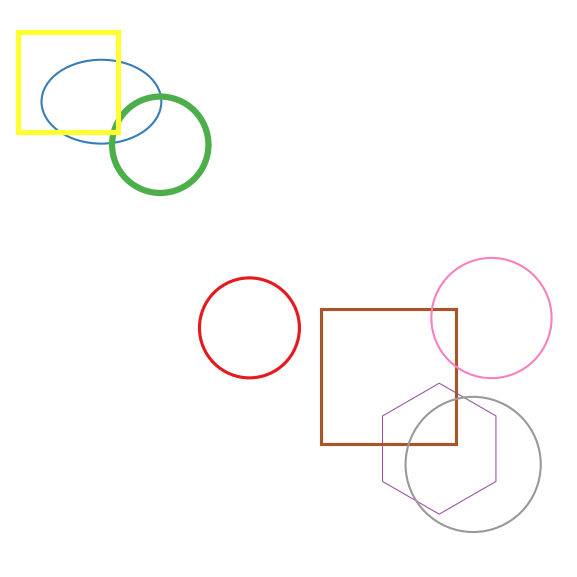[{"shape": "circle", "thickness": 1.5, "radius": 0.43, "center": [0.432, 0.431]}, {"shape": "oval", "thickness": 1, "radius": 0.52, "center": [0.176, 0.823]}, {"shape": "circle", "thickness": 3, "radius": 0.42, "center": [0.278, 0.748]}, {"shape": "hexagon", "thickness": 0.5, "radius": 0.57, "center": [0.761, 0.222]}, {"shape": "square", "thickness": 2.5, "radius": 0.43, "center": [0.117, 0.858]}, {"shape": "square", "thickness": 1.5, "radius": 0.58, "center": [0.673, 0.348]}, {"shape": "circle", "thickness": 1, "radius": 0.52, "center": [0.851, 0.448]}, {"shape": "circle", "thickness": 1, "radius": 0.59, "center": [0.819, 0.195]}]